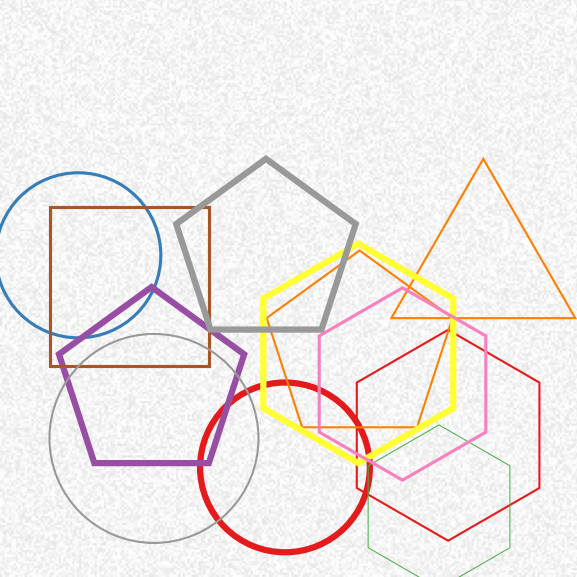[{"shape": "hexagon", "thickness": 1, "radius": 0.91, "center": [0.776, 0.245]}, {"shape": "circle", "thickness": 3, "radius": 0.73, "center": [0.493, 0.19]}, {"shape": "circle", "thickness": 1.5, "radius": 0.71, "center": [0.136, 0.557]}, {"shape": "hexagon", "thickness": 0.5, "radius": 0.71, "center": [0.76, 0.122]}, {"shape": "pentagon", "thickness": 3, "radius": 0.84, "center": [0.262, 0.334]}, {"shape": "triangle", "thickness": 1, "radius": 0.92, "center": [0.837, 0.54]}, {"shape": "pentagon", "thickness": 1, "radius": 0.85, "center": [0.623, 0.396]}, {"shape": "hexagon", "thickness": 3, "radius": 0.95, "center": [0.62, 0.387]}, {"shape": "square", "thickness": 1.5, "radius": 0.69, "center": [0.224, 0.503]}, {"shape": "hexagon", "thickness": 1.5, "radius": 0.83, "center": [0.697, 0.334]}, {"shape": "circle", "thickness": 1, "radius": 0.9, "center": [0.267, 0.24]}, {"shape": "pentagon", "thickness": 3, "radius": 0.82, "center": [0.461, 0.561]}]